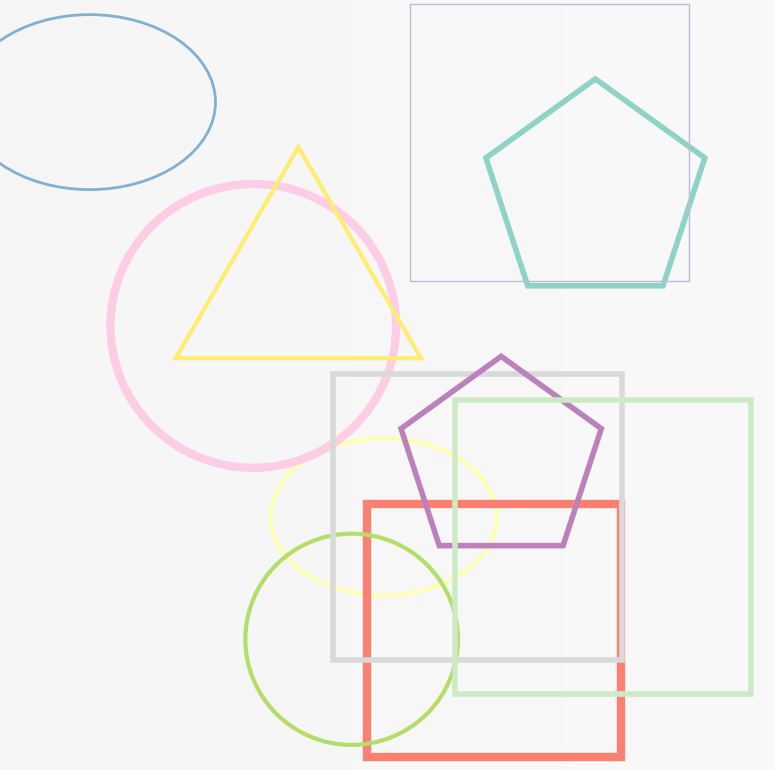[{"shape": "pentagon", "thickness": 2, "radius": 0.74, "center": [0.768, 0.749]}, {"shape": "oval", "thickness": 1.5, "radius": 0.73, "center": [0.495, 0.329]}, {"shape": "square", "thickness": 0.5, "radius": 0.9, "center": [0.709, 0.815]}, {"shape": "square", "thickness": 3, "radius": 0.82, "center": [0.637, 0.182]}, {"shape": "oval", "thickness": 1, "radius": 0.81, "center": [0.116, 0.867]}, {"shape": "circle", "thickness": 1.5, "radius": 0.69, "center": [0.454, 0.17]}, {"shape": "circle", "thickness": 3, "radius": 0.92, "center": [0.327, 0.577]}, {"shape": "square", "thickness": 2, "radius": 0.93, "center": [0.616, 0.329]}, {"shape": "pentagon", "thickness": 2, "radius": 0.68, "center": [0.647, 0.401]}, {"shape": "square", "thickness": 2, "radius": 0.95, "center": [0.778, 0.29]}, {"shape": "triangle", "thickness": 1.5, "radius": 0.91, "center": [0.385, 0.626]}]